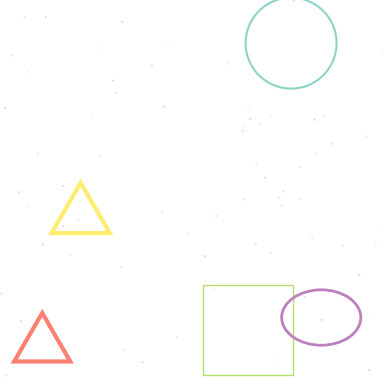[{"shape": "circle", "thickness": 1.5, "radius": 0.59, "center": [0.756, 0.888]}, {"shape": "triangle", "thickness": 3, "radius": 0.42, "center": [0.11, 0.103]}, {"shape": "square", "thickness": 1, "radius": 0.58, "center": [0.644, 0.143]}, {"shape": "oval", "thickness": 2, "radius": 0.51, "center": [0.834, 0.175]}, {"shape": "triangle", "thickness": 3, "radius": 0.44, "center": [0.21, 0.438]}]